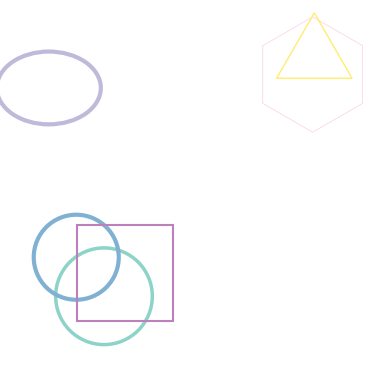[{"shape": "circle", "thickness": 2.5, "radius": 0.63, "center": [0.27, 0.231]}, {"shape": "oval", "thickness": 3, "radius": 0.68, "center": [0.127, 0.772]}, {"shape": "circle", "thickness": 3, "radius": 0.55, "center": [0.198, 0.332]}, {"shape": "hexagon", "thickness": 0.5, "radius": 0.75, "center": [0.812, 0.806]}, {"shape": "square", "thickness": 1.5, "radius": 0.62, "center": [0.325, 0.291]}, {"shape": "triangle", "thickness": 1, "radius": 0.57, "center": [0.816, 0.853]}]